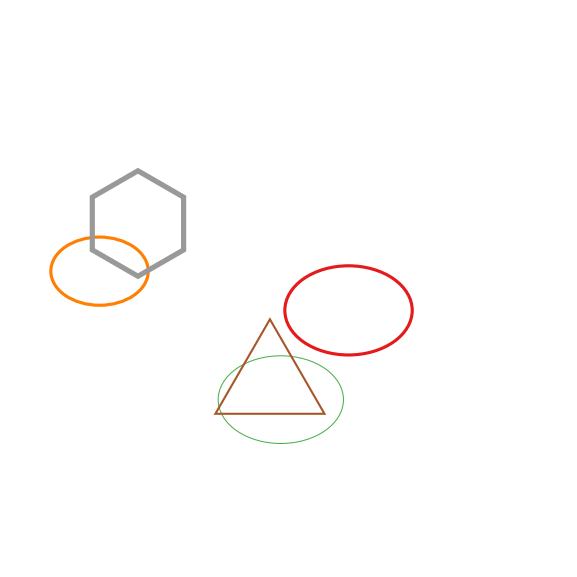[{"shape": "oval", "thickness": 1.5, "radius": 0.55, "center": [0.604, 0.462]}, {"shape": "oval", "thickness": 0.5, "radius": 0.54, "center": [0.486, 0.307]}, {"shape": "oval", "thickness": 1.5, "radius": 0.42, "center": [0.172, 0.53]}, {"shape": "triangle", "thickness": 1, "radius": 0.55, "center": [0.467, 0.337]}, {"shape": "hexagon", "thickness": 2.5, "radius": 0.46, "center": [0.239, 0.612]}]